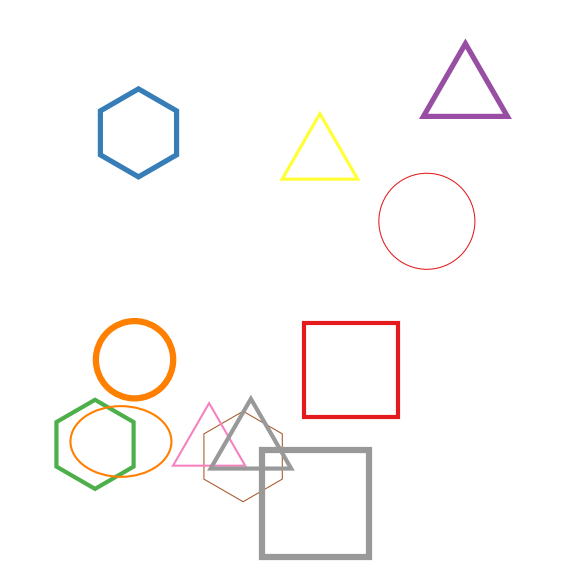[{"shape": "square", "thickness": 2, "radius": 0.41, "center": [0.608, 0.358]}, {"shape": "circle", "thickness": 0.5, "radius": 0.42, "center": [0.739, 0.616]}, {"shape": "hexagon", "thickness": 2.5, "radius": 0.38, "center": [0.24, 0.769]}, {"shape": "hexagon", "thickness": 2, "radius": 0.39, "center": [0.165, 0.23]}, {"shape": "triangle", "thickness": 2.5, "radius": 0.42, "center": [0.806, 0.84]}, {"shape": "circle", "thickness": 3, "radius": 0.33, "center": [0.233, 0.376]}, {"shape": "oval", "thickness": 1, "radius": 0.44, "center": [0.209, 0.235]}, {"shape": "triangle", "thickness": 1.5, "radius": 0.38, "center": [0.554, 0.727]}, {"shape": "hexagon", "thickness": 0.5, "radius": 0.39, "center": [0.421, 0.209]}, {"shape": "triangle", "thickness": 1, "radius": 0.36, "center": [0.362, 0.229]}, {"shape": "triangle", "thickness": 2, "radius": 0.4, "center": [0.434, 0.228]}, {"shape": "square", "thickness": 3, "radius": 0.46, "center": [0.547, 0.127]}]